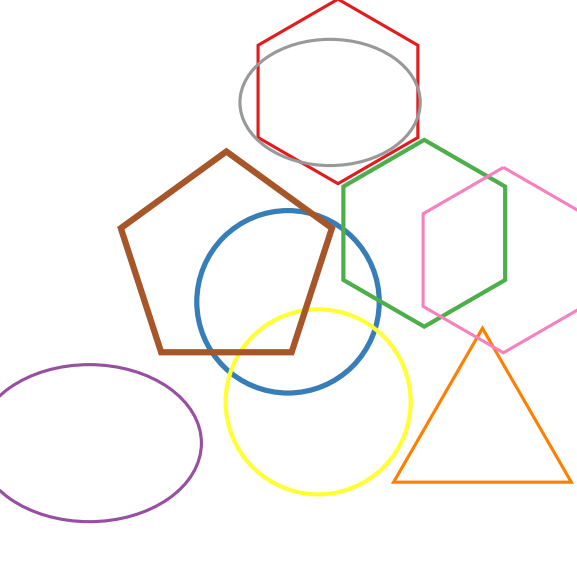[{"shape": "hexagon", "thickness": 1.5, "radius": 0.8, "center": [0.585, 0.841]}, {"shape": "circle", "thickness": 2.5, "radius": 0.79, "center": [0.499, 0.477]}, {"shape": "hexagon", "thickness": 2, "radius": 0.81, "center": [0.735, 0.595]}, {"shape": "oval", "thickness": 1.5, "radius": 0.97, "center": [0.155, 0.232]}, {"shape": "triangle", "thickness": 1.5, "radius": 0.89, "center": [0.835, 0.253]}, {"shape": "circle", "thickness": 2, "radius": 0.8, "center": [0.551, 0.303]}, {"shape": "pentagon", "thickness": 3, "radius": 0.96, "center": [0.392, 0.545]}, {"shape": "hexagon", "thickness": 1.5, "radius": 0.8, "center": [0.872, 0.549]}, {"shape": "oval", "thickness": 1.5, "radius": 0.78, "center": [0.572, 0.822]}]